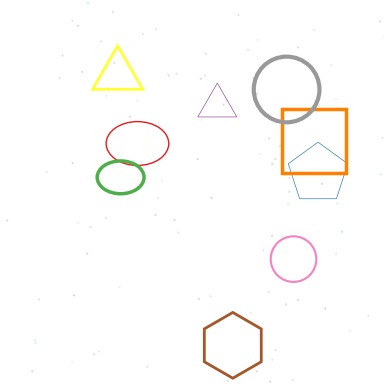[{"shape": "oval", "thickness": 1, "radius": 0.41, "center": [0.357, 0.627]}, {"shape": "pentagon", "thickness": 0.5, "radius": 0.41, "center": [0.826, 0.55]}, {"shape": "oval", "thickness": 2.5, "radius": 0.3, "center": [0.313, 0.539]}, {"shape": "triangle", "thickness": 0.5, "radius": 0.29, "center": [0.564, 0.726]}, {"shape": "square", "thickness": 2.5, "radius": 0.41, "center": [0.816, 0.634]}, {"shape": "triangle", "thickness": 2, "radius": 0.38, "center": [0.306, 0.806]}, {"shape": "hexagon", "thickness": 2, "radius": 0.43, "center": [0.605, 0.103]}, {"shape": "circle", "thickness": 1.5, "radius": 0.3, "center": [0.762, 0.327]}, {"shape": "circle", "thickness": 3, "radius": 0.43, "center": [0.744, 0.768]}]